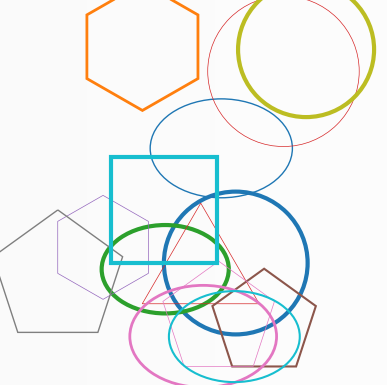[{"shape": "circle", "thickness": 3, "radius": 0.93, "center": [0.608, 0.317]}, {"shape": "oval", "thickness": 1, "radius": 0.92, "center": [0.571, 0.615]}, {"shape": "hexagon", "thickness": 2, "radius": 0.83, "center": [0.368, 0.879]}, {"shape": "oval", "thickness": 3, "radius": 0.82, "center": [0.426, 0.301]}, {"shape": "triangle", "thickness": 0.5, "radius": 0.87, "center": [0.518, 0.298]}, {"shape": "circle", "thickness": 0.5, "radius": 0.98, "center": [0.732, 0.815]}, {"shape": "hexagon", "thickness": 0.5, "radius": 0.68, "center": [0.266, 0.358]}, {"shape": "pentagon", "thickness": 1.5, "radius": 0.7, "center": [0.682, 0.162]}, {"shape": "oval", "thickness": 2, "radius": 0.95, "center": [0.524, 0.126]}, {"shape": "pentagon", "thickness": 0.5, "radius": 0.76, "center": [0.564, 0.17]}, {"shape": "pentagon", "thickness": 1, "radius": 0.88, "center": [0.149, 0.279]}, {"shape": "circle", "thickness": 3, "radius": 0.88, "center": [0.79, 0.871]}, {"shape": "oval", "thickness": 1.5, "radius": 0.84, "center": [0.605, 0.126]}, {"shape": "square", "thickness": 3, "radius": 0.69, "center": [0.424, 0.454]}]